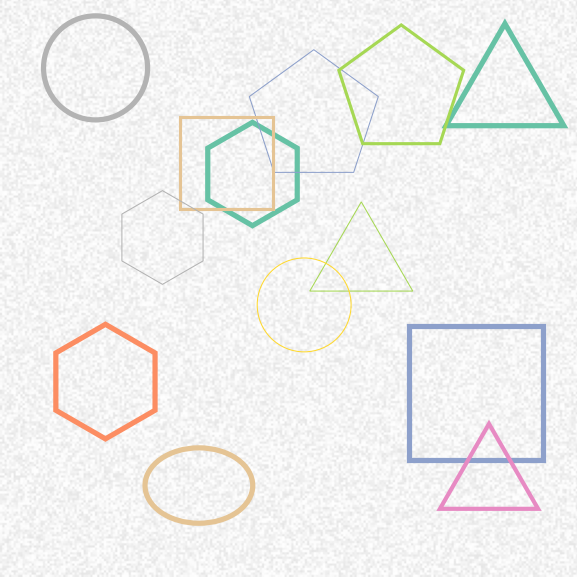[{"shape": "hexagon", "thickness": 2.5, "radius": 0.45, "center": [0.437, 0.698]}, {"shape": "triangle", "thickness": 2.5, "radius": 0.59, "center": [0.874, 0.84]}, {"shape": "hexagon", "thickness": 2.5, "radius": 0.5, "center": [0.183, 0.338]}, {"shape": "pentagon", "thickness": 0.5, "radius": 0.59, "center": [0.543, 0.796]}, {"shape": "square", "thickness": 2.5, "radius": 0.58, "center": [0.824, 0.318]}, {"shape": "triangle", "thickness": 2, "radius": 0.49, "center": [0.847, 0.167]}, {"shape": "pentagon", "thickness": 1.5, "radius": 0.57, "center": [0.695, 0.842]}, {"shape": "triangle", "thickness": 0.5, "radius": 0.51, "center": [0.626, 0.547]}, {"shape": "circle", "thickness": 0.5, "radius": 0.41, "center": [0.527, 0.471]}, {"shape": "oval", "thickness": 2.5, "radius": 0.47, "center": [0.344, 0.158]}, {"shape": "square", "thickness": 1.5, "radius": 0.4, "center": [0.392, 0.717]}, {"shape": "circle", "thickness": 2.5, "radius": 0.45, "center": [0.165, 0.882]}, {"shape": "hexagon", "thickness": 0.5, "radius": 0.41, "center": [0.281, 0.588]}]